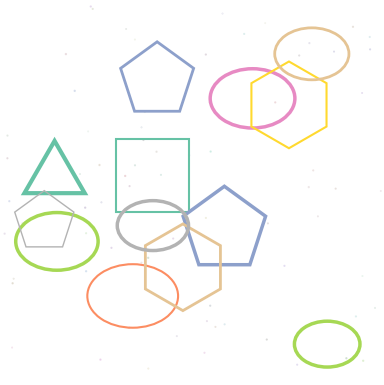[{"shape": "square", "thickness": 1.5, "radius": 0.47, "center": [0.397, 0.543]}, {"shape": "triangle", "thickness": 3, "radius": 0.45, "center": [0.142, 0.544]}, {"shape": "oval", "thickness": 1.5, "radius": 0.59, "center": [0.345, 0.231]}, {"shape": "pentagon", "thickness": 2, "radius": 0.5, "center": [0.408, 0.792]}, {"shape": "pentagon", "thickness": 2.5, "radius": 0.56, "center": [0.583, 0.404]}, {"shape": "oval", "thickness": 2.5, "radius": 0.55, "center": [0.656, 0.744]}, {"shape": "oval", "thickness": 2.5, "radius": 0.53, "center": [0.148, 0.373]}, {"shape": "oval", "thickness": 2.5, "radius": 0.43, "center": [0.85, 0.106]}, {"shape": "hexagon", "thickness": 1.5, "radius": 0.56, "center": [0.751, 0.728]}, {"shape": "hexagon", "thickness": 2, "radius": 0.56, "center": [0.475, 0.306]}, {"shape": "oval", "thickness": 2, "radius": 0.48, "center": [0.81, 0.86]}, {"shape": "oval", "thickness": 2.5, "radius": 0.46, "center": [0.397, 0.414]}, {"shape": "pentagon", "thickness": 1, "radius": 0.4, "center": [0.115, 0.424]}]